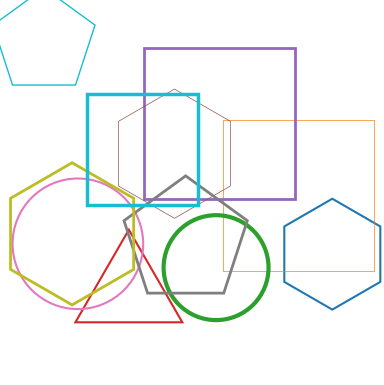[{"shape": "hexagon", "thickness": 1.5, "radius": 0.72, "center": [0.863, 0.34]}, {"shape": "square", "thickness": 0.5, "radius": 0.98, "center": [0.776, 0.493]}, {"shape": "circle", "thickness": 3, "radius": 0.68, "center": [0.561, 0.305]}, {"shape": "triangle", "thickness": 1.5, "radius": 0.8, "center": [0.335, 0.243]}, {"shape": "square", "thickness": 2, "radius": 0.98, "center": [0.569, 0.678]}, {"shape": "hexagon", "thickness": 0.5, "radius": 0.84, "center": [0.453, 0.601]}, {"shape": "circle", "thickness": 1.5, "radius": 0.85, "center": [0.202, 0.367]}, {"shape": "pentagon", "thickness": 2, "radius": 0.84, "center": [0.482, 0.375]}, {"shape": "hexagon", "thickness": 2, "radius": 0.92, "center": [0.187, 0.393]}, {"shape": "square", "thickness": 2.5, "radius": 0.72, "center": [0.37, 0.611]}, {"shape": "pentagon", "thickness": 1, "radius": 0.7, "center": [0.114, 0.892]}]